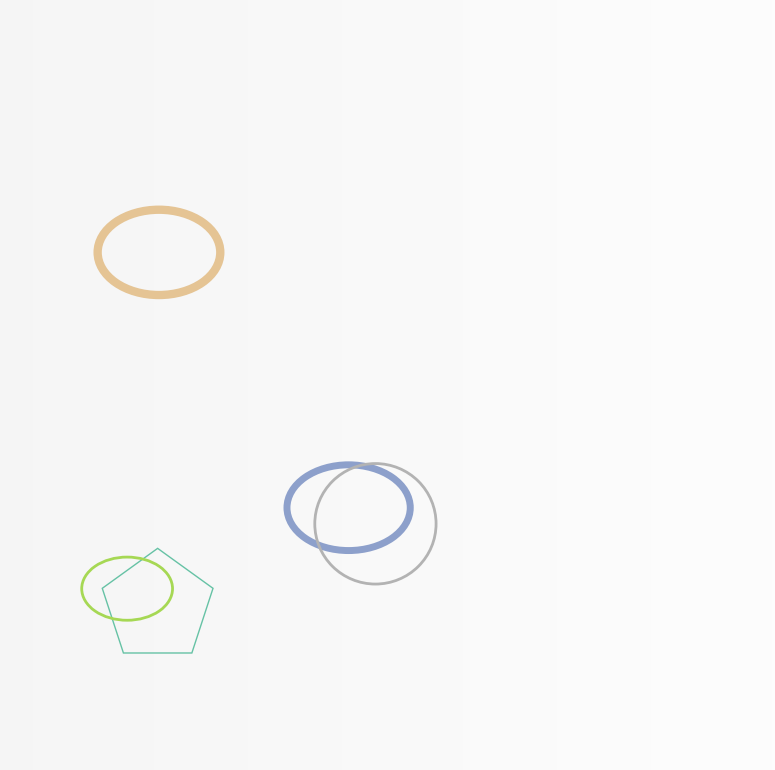[{"shape": "pentagon", "thickness": 0.5, "radius": 0.38, "center": [0.203, 0.213]}, {"shape": "oval", "thickness": 2.5, "radius": 0.4, "center": [0.45, 0.341]}, {"shape": "oval", "thickness": 1, "radius": 0.29, "center": [0.164, 0.235]}, {"shape": "oval", "thickness": 3, "radius": 0.4, "center": [0.205, 0.672]}, {"shape": "circle", "thickness": 1, "radius": 0.39, "center": [0.484, 0.32]}]